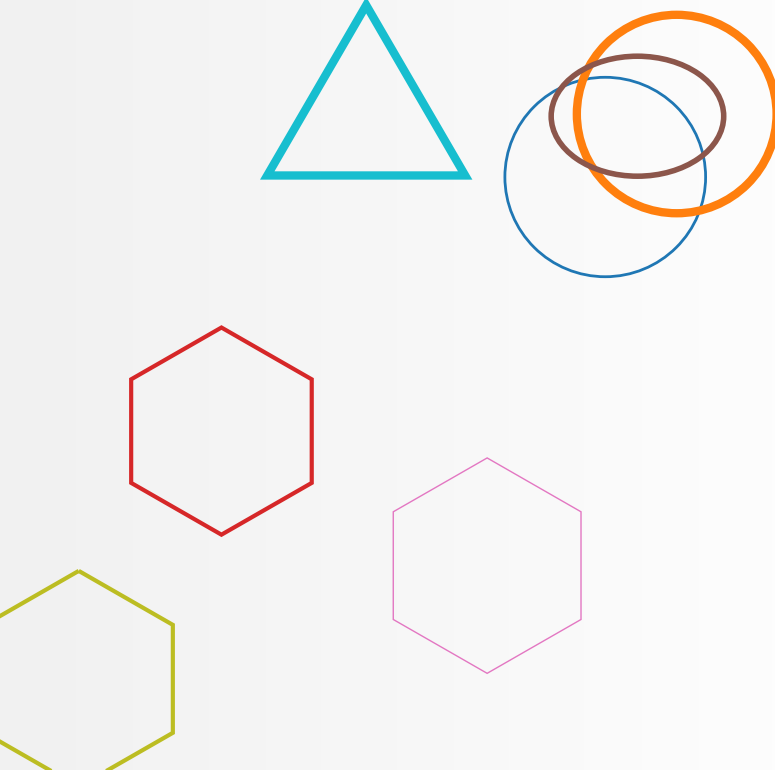[{"shape": "circle", "thickness": 1, "radius": 0.65, "center": [0.781, 0.77]}, {"shape": "circle", "thickness": 3, "radius": 0.64, "center": [0.873, 0.852]}, {"shape": "hexagon", "thickness": 1.5, "radius": 0.67, "center": [0.286, 0.44]}, {"shape": "oval", "thickness": 2, "radius": 0.56, "center": [0.822, 0.849]}, {"shape": "hexagon", "thickness": 0.5, "radius": 0.7, "center": [0.629, 0.265]}, {"shape": "hexagon", "thickness": 1.5, "radius": 0.7, "center": [0.102, 0.118]}, {"shape": "triangle", "thickness": 3, "radius": 0.74, "center": [0.473, 0.846]}]